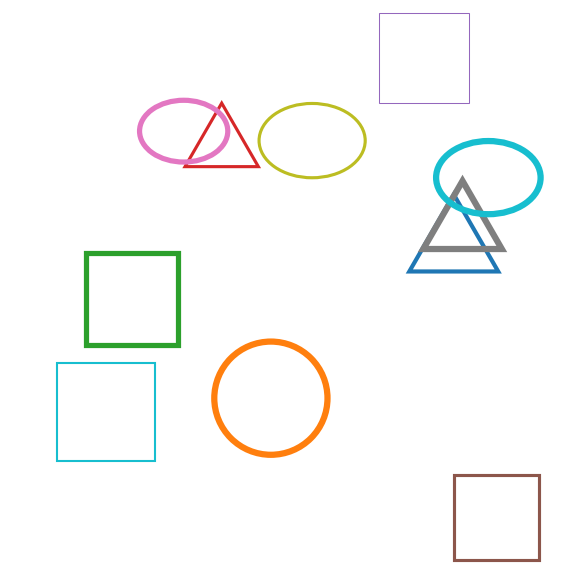[{"shape": "triangle", "thickness": 2, "radius": 0.44, "center": [0.786, 0.573]}, {"shape": "circle", "thickness": 3, "radius": 0.49, "center": [0.469, 0.31]}, {"shape": "square", "thickness": 2.5, "radius": 0.4, "center": [0.229, 0.481]}, {"shape": "triangle", "thickness": 1.5, "radius": 0.37, "center": [0.384, 0.747]}, {"shape": "square", "thickness": 0.5, "radius": 0.39, "center": [0.734, 0.899]}, {"shape": "square", "thickness": 1.5, "radius": 0.37, "center": [0.859, 0.103]}, {"shape": "oval", "thickness": 2.5, "radius": 0.38, "center": [0.318, 0.772]}, {"shape": "triangle", "thickness": 3, "radius": 0.39, "center": [0.801, 0.607]}, {"shape": "oval", "thickness": 1.5, "radius": 0.46, "center": [0.54, 0.756]}, {"shape": "square", "thickness": 1, "radius": 0.42, "center": [0.184, 0.286]}, {"shape": "oval", "thickness": 3, "radius": 0.45, "center": [0.846, 0.692]}]